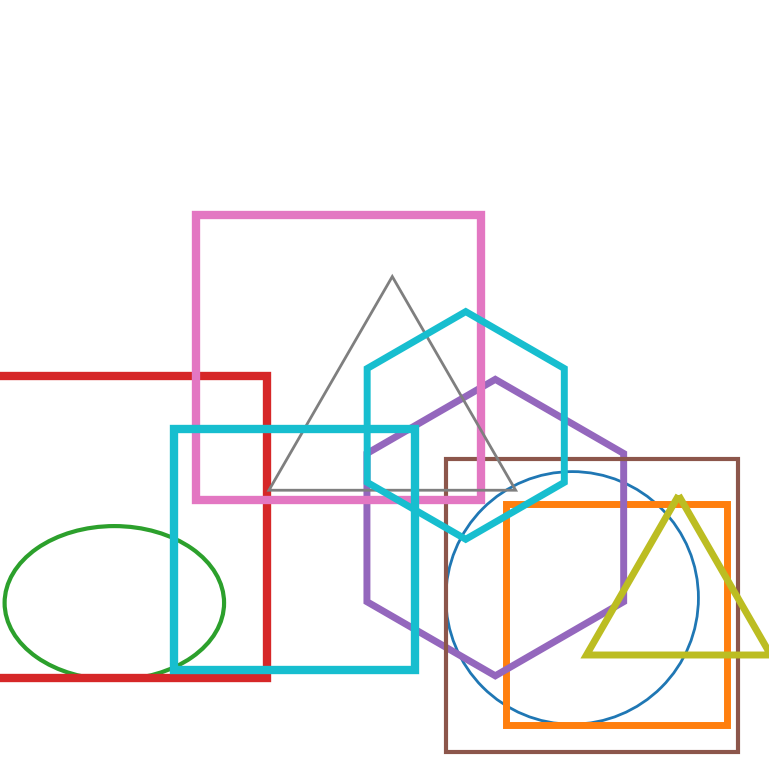[{"shape": "circle", "thickness": 1, "radius": 0.82, "center": [0.743, 0.223]}, {"shape": "square", "thickness": 2.5, "radius": 0.72, "center": [0.801, 0.202]}, {"shape": "oval", "thickness": 1.5, "radius": 0.71, "center": [0.148, 0.217]}, {"shape": "square", "thickness": 3, "radius": 0.98, "center": [0.151, 0.315]}, {"shape": "hexagon", "thickness": 2.5, "radius": 0.96, "center": [0.643, 0.315]}, {"shape": "square", "thickness": 1.5, "radius": 0.95, "center": [0.769, 0.214]}, {"shape": "square", "thickness": 3, "radius": 0.93, "center": [0.439, 0.536]}, {"shape": "triangle", "thickness": 1, "radius": 0.92, "center": [0.509, 0.456]}, {"shape": "triangle", "thickness": 2.5, "radius": 0.69, "center": [0.881, 0.218]}, {"shape": "hexagon", "thickness": 2.5, "radius": 0.74, "center": [0.605, 0.447]}, {"shape": "square", "thickness": 3, "radius": 0.78, "center": [0.382, 0.286]}]